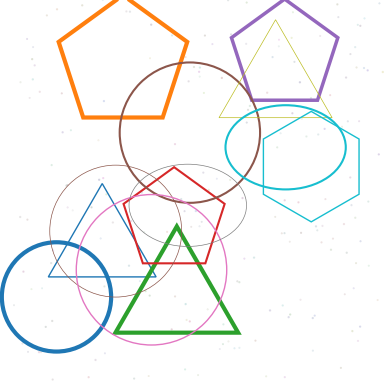[{"shape": "circle", "thickness": 3, "radius": 0.71, "center": [0.147, 0.229]}, {"shape": "triangle", "thickness": 1, "radius": 0.81, "center": [0.265, 0.362]}, {"shape": "pentagon", "thickness": 3, "radius": 0.88, "center": [0.319, 0.837]}, {"shape": "triangle", "thickness": 3, "radius": 0.92, "center": [0.459, 0.228]}, {"shape": "pentagon", "thickness": 1.5, "radius": 0.69, "center": [0.452, 0.428]}, {"shape": "pentagon", "thickness": 2.5, "radius": 0.73, "center": [0.739, 0.857]}, {"shape": "circle", "thickness": 0.5, "radius": 0.86, "center": [0.301, 0.4]}, {"shape": "circle", "thickness": 1.5, "radius": 0.91, "center": [0.493, 0.655]}, {"shape": "circle", "thickness": 1, "radius": 0.98, "center": [0.394, 0.299]}, {"shape": "oval", "thickness": 0.5, "radius": 0.76, "center": [0.488, 0.467]}, {"shape": "triangle", "thickness": 0.5, "radius": 0.85, "center": [0.716, 0.779]}, {"shape": "oval", "thickness": 1.5, "radius": 0.78, "center": [0.742, 0.617]}, {"shape": "hexagon", "thickness": 1, "radius": 0.72, "center": [0.808, 0.567]}]